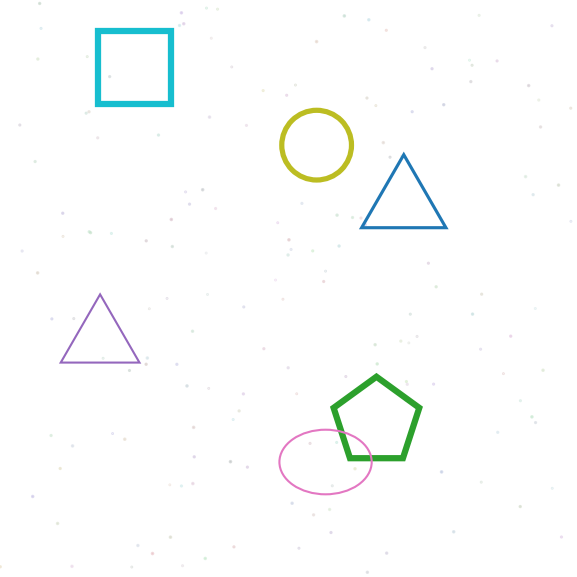[{"shape": "triangle", "thickness": 1.5, "radius": 0.42, "center": [0.699, 0.647]}, {"shape": "pentagon", "thickness": 3, "radius": 0.39, "center": [0.652, 0.269]}, {"shape": "triangle", "thickness": 1, "radius": 0.39, "center": [0.173, 0.411]}, {"shape": "oval", "thickness": 1, "radius": 0.4, "center": [0.564, 0.199]}, {"shape": "circle", "thickness": 2.5, "radius": 0.3, "center": [0.548, 0.748]}, {"shape": "square", "thickness": 3, "radius": 0.31, "center": [0.233, 0.882]}]